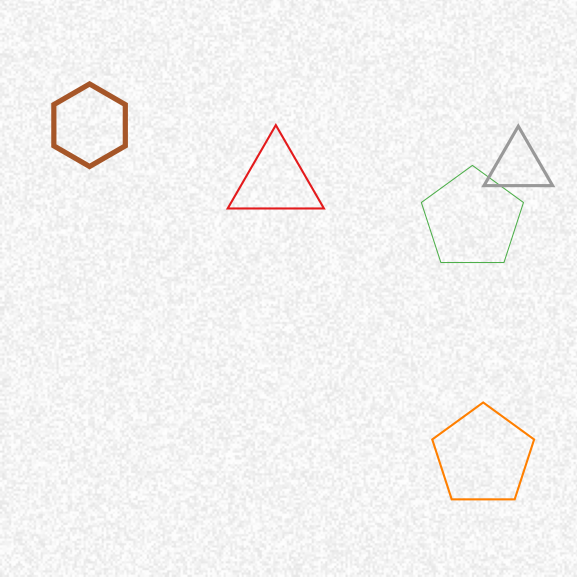[{"shape": "triangle", "thickness": 1, "radius": 0.48, "center": [0.478, 0.686]}, {"shape": "pentagon", "thickness": 0.5, "radius": 0.46, "center": [0.818, 0.62]}, {"shape": "pentagon", "thickness": 1, "radius": 0.46, "center": [0.837, 0.209]}, {"shape": "hexagon", "thickness": 2.5, "radius": 0.36, "center": [0.155, 0.782]}, {"shape": "triangle", "thickness": 1.5, "radius": 0.34, "center": [0.897, 0.712]}]